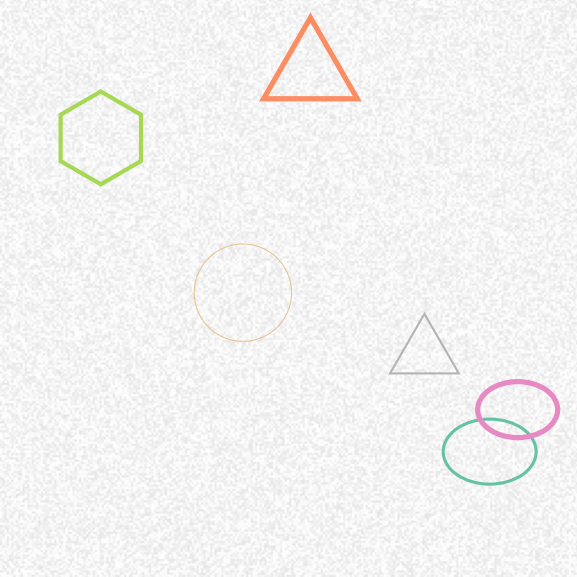[{"shape": "oval", "thickness": 1.5, "radius": 0.4, "center": [0.848, 0.217]}, {"shape": "triangle", "thickness": 2.5, "radius": 0.47, "center": [0.538, 0.875]}, {"shape": "oval", "thickness": 2.5, "radius": 0.35, "center": [0.896, 0.29]}, {"shape": "hexagon", "thickness": 2, "radius": 0.4, "center": [0.175, 0.76]}, {"shape": "circle", "thickness": 0.5, "radius": 0.42, "center": [0.421, 0.492]}, {"shape": "triangle", "thickness": 1, "radius": 0.34, "center": [0.735, 0.387]}]